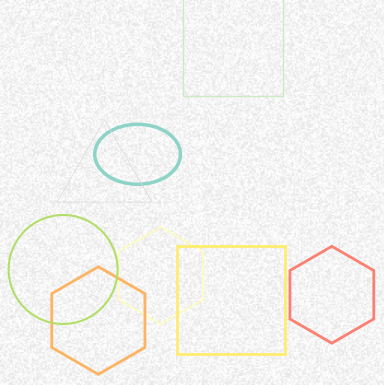[{"shape": "oval", "thickness": 2.5, "radius": 0.56, "center": [0.357, 0.599]}, {"shape": "hexagon", "thickness": 1, "radius": 0.63, "center": [0.418, 0.284]}, {"shape": "hexagon", "thickness": 2, "radius": 0.63, "center": [0.862, 0.234]}, {"shape": "hexagon", "thickness": 2, "radius": 0.7, "center": [0.255, 0.167]}, {"shape": "circle", "thickness": 1.5, "radius": 0.71, "center": [0.164, 0.3]}, {"shape": "triangle", "thickness": 0.5, "radius": 0.71, "center": [0.271, 0.546]}, {"shape": "square", "thickness": 1, "radius": 0.65, "center": [0.606, 0.881]}, {"shape": "square", "thickness": 2, "radius": 0.7, "center": [0.6, 0.222]}]